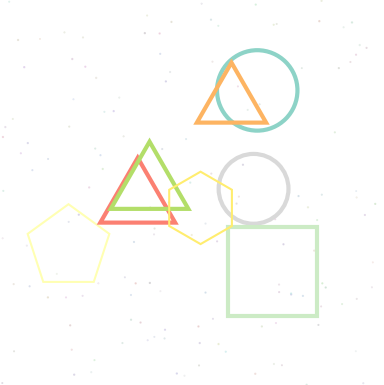[{"shape": "circle", "thickness": 3, "radius": 0.52, "center": [0.668, 0.765]}, {"shape": "pentagon", "thickness": 1.5, "radius": 0.56, "center": [0.178, 0.358]}, {"shape": "triangle", "thickness": 3, "radius": 0.56, "center": [0.358, 0.478]}, {"shape": "triangle", "thickness": 3, "radius": 0.52, "center": [0.601, 0.733]}, {"shape": "triangle", "thickness": 3, "radius": 0.58, "center": [0.388, 0.516]}, {"shape": "circle", "thickness": 3, "radius": 0.45, "center": [0.659, 0.51]}, {"shape": "square", "thickness": 3, "radius": 0.58, "center": [0.707, 0.294]}, {"shape": "hexagon", "thickness": 1.5, "radius": 0.47, "center": [0.521, 0.46]}]